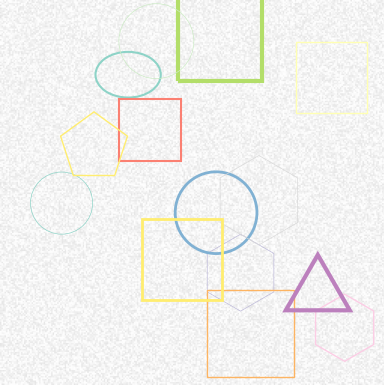[{"shape": "oval", "thickness": 1.5, "radius": 0.42, "center": [0.333, 0.806]}, {"shape": "circle", "thickness": 0.5, "radius": 0.4, "center": [0.16, 0.472]}, {"shape": "square", "thickness": 1, "radius": 0.46, "center": [0.861, 0.798]}, {"shape": "hexagon", "thickness": 0.5, "radius": 0.5, "center": [0.625, 0.292]}, {"shape": "square", "thickness": 1.5, "radius": 0.4, "center": [0.39, 0.662]}, {"shape": "circle", "thickness": 2, "radius": 0.53, "center": [0.561, 0.448]}, {"shape": "square", "thickness": 1, "radius": 0.56, "center": [0.652, 0.134]}, {"shape": "square", "thickness": 3, "radius": 0.54, "center": [0.571, 0.899]}, {"shape": "hexagon", "thickness": 1, "radius": 0.44, "center": [0.895, 0.149]}, {"shape": "hexagon", "thickness": 0.5, "radius": 0.58, "center": [0.672, 0.48]}, {"shape": "triangle", "thickness": 3, "radius": 0.48, "center": [0.825, 0.242]}, {"shape": "circle", "thickness": 0.5, "radius": 0.49, "center": [0.406, 0.893]}, {"shape": "square", "thickness": 2, "radius": 0.52, "center": [0.473, 0.325]}, {"shape": "pentagon", "thickness": 1, "radius": 0.46, "center": [0.244, 0.618]}]